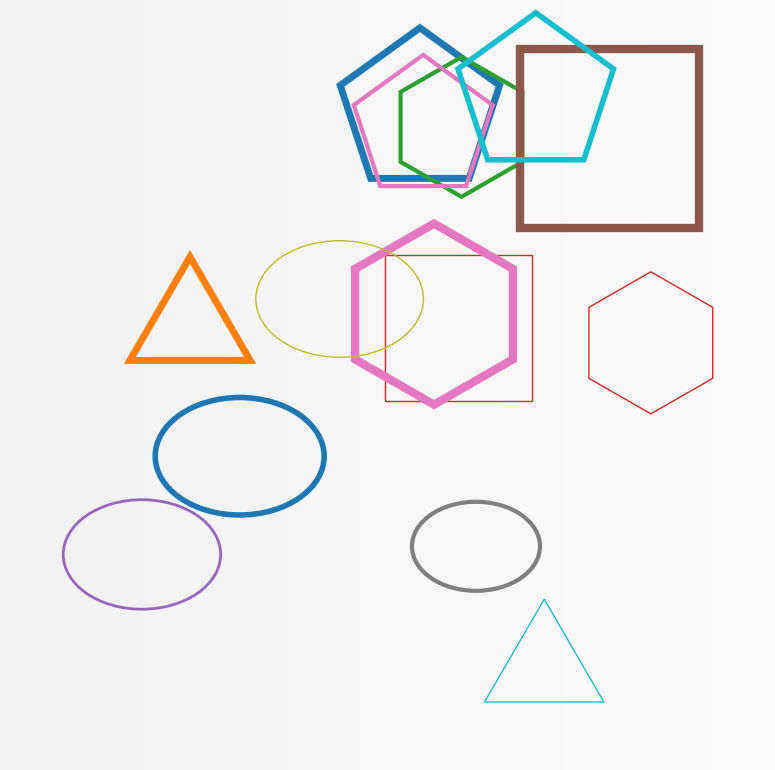[{"shape": "oval", "thickness": 2, "radius": 0.55, "center": [0.309, 0.407]}, {"shape": "pentagon", "thickness": 2.5, "radius": 0.54, "center": [0.542, 0.856]}, {"shape": "triangle", "thickness": 2.5, "radius": 0.45, "center": [0.245, 0.577]}, {"shape": "hexagon", "thickness": 1.5, "radius": 0.45, "center": [0.595, 0.835]}, {"shape": "square", "thickness": 0.5, "radius": 0.48, "center": [0.591, 0.574]}, {"shape": "hexagon", "thickness": 0.5, "radius": 0.46, "center": [0.84, 0.555]}, {"shape": "oval", "thickness": 1, "radius": 0.51, "center": [0.183, 0.28]}, {"shape": "square", "thickness": 3, "radius": 0.58, "center": [0.786, 0.82]}, {"shape": "hexagon", "thickness": 3, "radius": 0.59, "center": [0.56, 0.592]}, {"shape": "pentagon", "thickness": 1.5, "radius": 0.47, "center": [0.546, 0.835]}, {"shape": "oval", "thickness": 1.5, "radius": 0.41, "center": [0.614, 0.291]}, {"shape": "oval", "thickness": 0.5, "radius": 0.54, "center": [0.438, 0.612]}, {"shape": "triangle", "thickness": 0.5, "radius": 0.45, "center": [0.702, 0.133]}, {"shape": "pentagon", "thickness": 2, "radius": 0.53, "center": [0.691, 0.878]}]